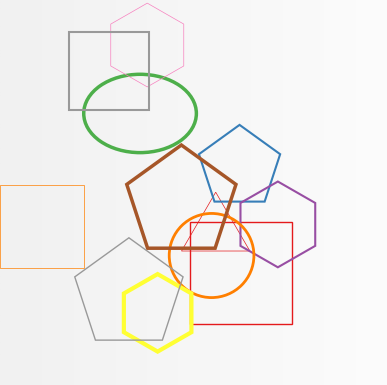[{"shape": "triangle", "thickness": 0.5, "radius": 0.51, "center": [0.557, 0.399]}, {"shape": "square", "thickness": 1, "radius": 0.66, "center": [0.622, 0.29]}, {"shape": "pentagon", "thickness": 1.5, "radius": 0.55, "center": [0.618, 0.565]}, {"shape": "oval", "thickness": 2.5, "radius": 0.73, "center": [0.361, 0.705]}, {"shape": "hexagon", "thickness": 1.5, "radius": 0.56, "center": [0.717, 0.417]}, {"shape": "square", "thickness": 0.5, "radius": 0.54, "center": [0.109, 0.413]}, {"shape": "circle", "thickness": 2, "radius": 0.55, "center": [0.546, 0.336]}, {"shape": "hexagon", "thickness": 3, "radius": 0.5, "center": [0.407, 0.187]}, {"shape": "pentagon", "thickness": 2.5, "radius": 0.74, "center": [0.468, 0.475]}, {"shape": "hexagon", "thickness": 0.5, "radius": 0.54, "center": [0.38, 0.883]}, {"shape": "pentagon", "thickness": 1, "radius": 0.73, "center": [0.333, 0.235]}, {"shape": "square", "thickness": 1.5, "radius": 0.51, "center": [0.281, 0.816]}]